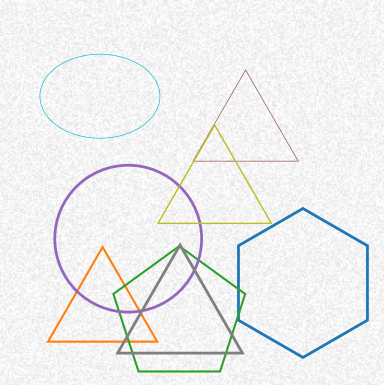[{"shape": "hexagon", "thickness": 2, "radius": 0.97, "center": [0.787, 0.265]}, {"shape": "triangle", "thickness": 1.5, "radius": 0.82, "center": [0.267, 0.194]}, {"shape": "pentagon", "thickness": 1.5, "radius": 0.9, "center": [0.466, 0.181]}, {"shape": "circle", "thickness": 2, "radius": 0.95, "center": [0.333, 0.38]}, {"shape": "triangle", "thickness": 0.5, "radius": 0.79, "center": [0.638, 0.66]}, {"shape": "triangle", "thickness": 2, "radius": 0.94, "center": [0.468, 0.176]}, {"shape": "triangle", "thickness": 1, "radius": 0.85, "center": [0.558, 0.505]}, {"shape": "oval", "thickness": 0.5, "radius": 0.78, "center": [0.259, 0.75]}]